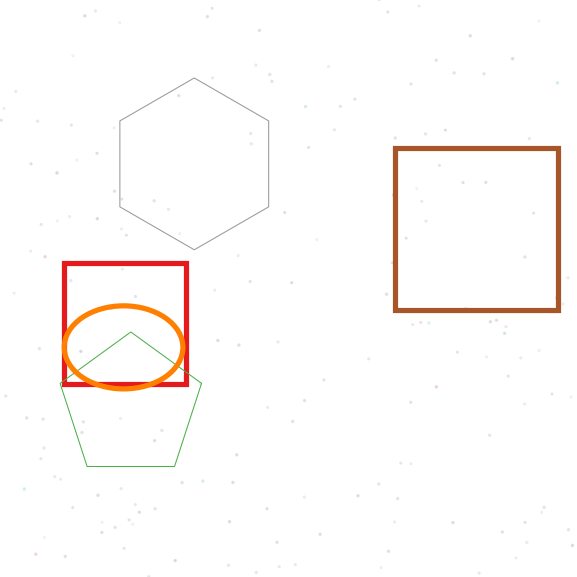[{"shape": "square", "thickness": 2.5, "radius": 0.53, "center": [0.216, 0.439]}, {"shape": "pentagon", "thickness": 0.5, "radius": 0.64, "center": [0.227, 0.296]}, {"shape": "oval", "thickness": 2.5, "radius": 0.51, "center": [0.214, 0.398]}, {"shape": "square", "thickness": 2.5, "radius": 0.7, "center": [0.825, 0.603]}, {"shape": "hexagon", "thickness": 0.5, "radius": 0.74, "center": [0.336, 0.715]}]